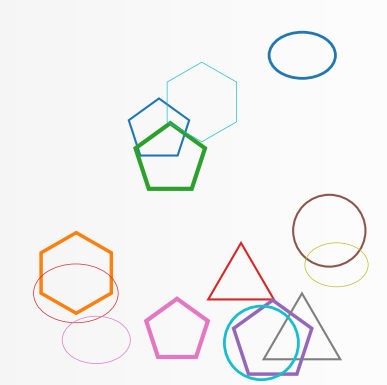[{"shape": "oval", "thickness": 2, "radius": 0.43, "center": [0.78, 0.856]}, {"shape": "pentagon", "thickness": 1.5, "radius": 0.41, "center": [0.41, 0.662]}, {"shape": "hexagon", "thickness": 2.5, "radius": 0.52, "center": [0.197, 0.291]}, {"shape": "pentagon", "thickness": 3, "radius": 0.47, "center": [0.439, 0.586]}, {"shape": "triangle", "thickness": 1.5, "radius": 0.49, "center": [0.622, 0.271]}, {"shape": "oval", "thickness": 0.5, "radius": 0.55, "center": [0.196, 0.238]}, {"shape": "pentagon", "thickness": 2.5, "radius": 0.53, "center": [0.704, 0.114]}, {"shape": "circle", "thickness": 1.5, "radius": 0.47, "center": [0.85, 0.401]}, {"shape": "oval", "thickness": 0.5, "radius": 0.44, "center": [0.248, 0.117]}, {"shape": "pentagon", "thickness": 3, "radius": 0.42, "center": [0.457, 0.14]}, {"shape": "triangle", "thickness": 1.5, "radius": 0.57, "center": [0.779, 0.124]}, {"shape": "oval", "thickness": 0.5, "radius": 0.41, "center": [0.868, 0.312]}, {"shape": "hexagon", "thickness": 0.5, "radius": 0.52, "center": [0.521, 0.735]}, {"shape": "circle", "thickness": 2, "radius": 0.48, "center": [0.675, 0.109]}]